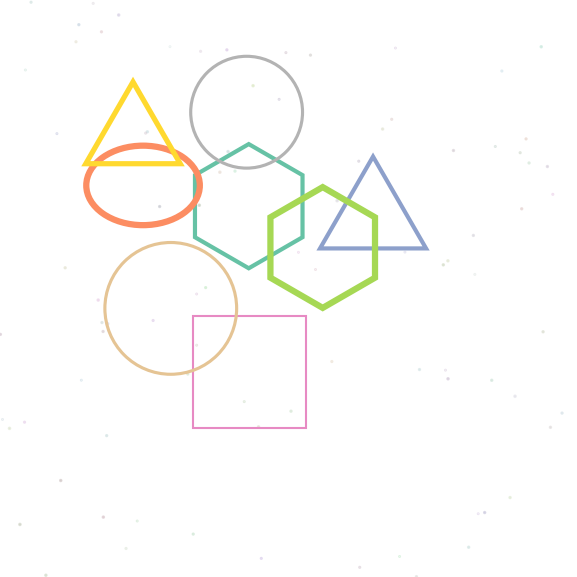[{"shape": "hexagon", "thickness": 2, "radius": 0.54, "center": [0.431, 0.642]}, {"shape": "oval", "thickness": 3, "radius": 0.49, "center": [0.248, 0.678]}, {"shape": "triangle", "thickness": 2, "radius": 0.53, "center": [0.646, 0.622]}, {"shape": "square", "thickness": 1, "radius": 0.49, "center": [0.432, 0.355]}, {"shape": "hexagon", "thickness": 3, "radius": 0.52, "center": [0.559, 0.571]}, {"shape": "triangle", "thickness": 2.5, "radius": 0.47, "center": [0.23, 0.763]}, {"shape": "circle", "thickness": 1.5, "radius": 0.57, "center": [0.296, 0.465]}, {"shape": "circle", "thickness": 1.5, "radius": 0.48, "center": [0.427, 0.805]}]